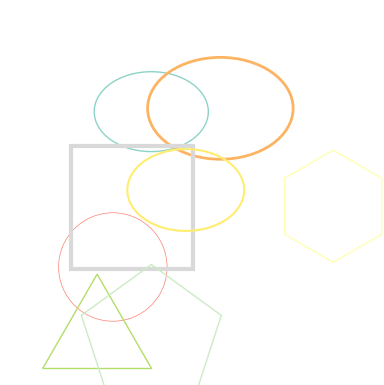[{"shape": "oval", "thickness": 1, "radius": 0.74, "center": [0.393, 0.71]}, {"shape": "hexagon", "thickness": 1, "radius": 0.73, "center": [0.865, 0.464]}, {"shape": "circle", "thickness": 0.5, "radius": 0.7, "center": [0.293, 0.306]}, {"shape": "oval", "thickness": 2, "radius": 0.95, "center": [0.572, 0.719]}, {"shape": "triangle", "thickness": 1, "radius": 0.82, "center": [0.252, 0.125]}, {"shape": "square", "thickness": 3, "radius": 0.79, "center": [0.343, 0.461]}, {"shape": "pentagon", "thickness": 1, "radius": 0.96, "center": [0.393, 0.122]}, {"shape": "oval", "thickness": 1.5, "radius": 0.76, "center": [0.483, 0.506]}]